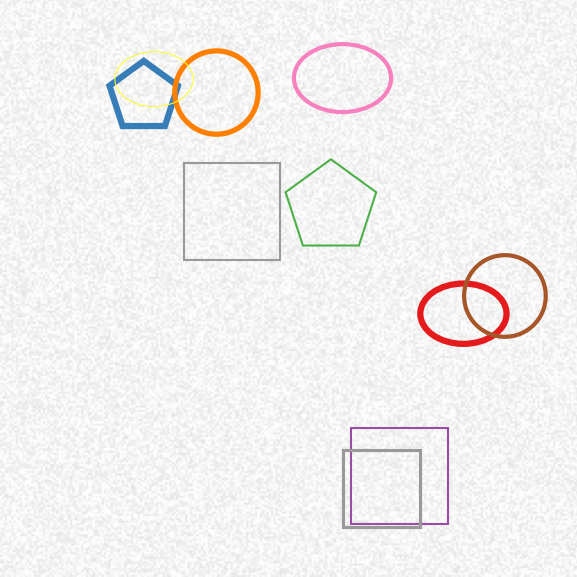[{"shape": "oval", "thickness": 3, "radius": 0.37, "center": [0.802, 0.456]}, {"shape": "pentagon", "thickness": 3, "radius": 0.31, "center": [0.249, 0.831]}, {"shape": "pentagon", "thickness": 1, "radius": 0.41, "center": [0.573, 0.641]}, {"shape": "square", "thickness": 1, "radius": 0.42, "center": [0.692, 0.175]}, {"shape": "circle", "thickness": 2.5, "radius": 0.36, "center": [0.375, 0.839]}, {"shape": "oval", "thickness": 0.5, "radius": 0.34, "center": [0.267, 0.862]}, {"shape": "circle", "thickness": 2, "radius": 0.35, "center": [0.874, 0.487]}, {"shape": "oval", "thickness": 2, "radius": 0.42, "center": [0.593, 0.864]}, {"shape": "square", "thickness": 1.5, "radius": 0.33, "center": [0.661, 0.153]}, {"shape": "square", "thickness": 1, "radius": 0.42, "center": [0.402, 0.633]}]